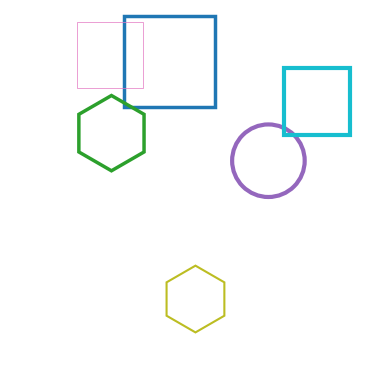[{"shape": "square", "thickness": 2.5, "radius": 0.59, "center": [0.441, 0.84]}, {"shape": "hexagon", "thickness": 2.5, "radius": 0.49, "center": [0.289, 0.654]}, {"shape": "circle", "thickness": 3, "radius": 0.47, "center": [0.697, 0.583]}, {"shape": "square", "thickness": 0.5, "radius": 0.43, "center": [0.286, 0.858]}, {"shape": "hexagon", "thickness": 1.5, "radius": 0.43, "center": [0.508, 0.223]}, {"shape": "square", "thickness": 3, "radius": 0.43, "center": [0.824, 0.736]}]